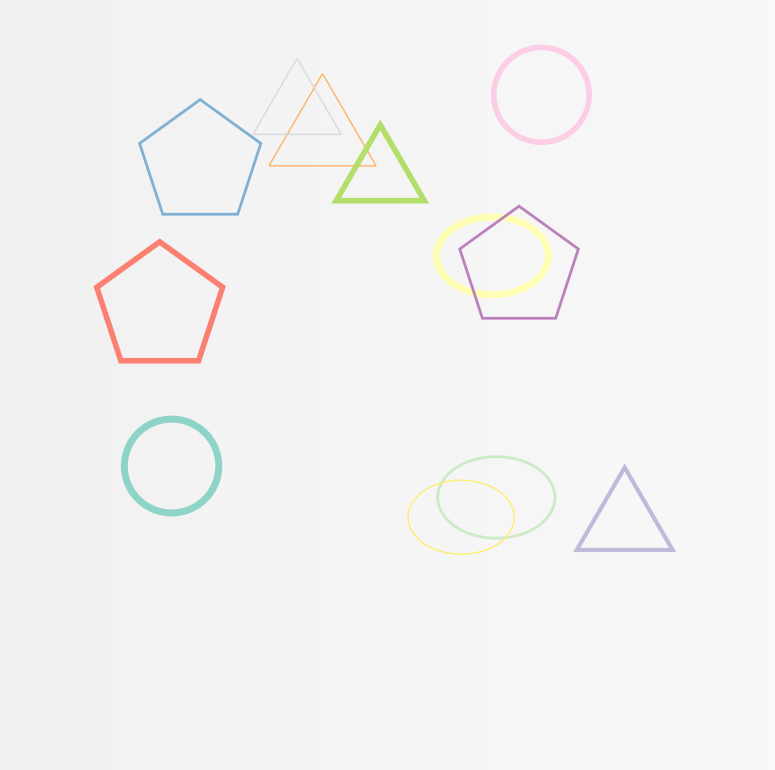[{"shape": "circle", "thickness": 2.5, "radius": 0.3, "center": [0.221, 0.395]}, {"shape": "oval", "thickness": 2.5, "radius": 0.36, "center": [0.635, 0.668]}, {"shape": "triangle", "thickness": 1.5, "radius": 0.36, "center": [0.806, 0.321]}, {"shape": "pentagon", "thickness": 2, "radius": 0.43, "center": [0.206, 0.601]}, {"shape": "pentagon", "thickness": 1, "radius": 0.41, "center": [0.258, 0.788]}, {"shape": "triangle", "thickness": 0.5, "radius": 0.4, "center": [0.416, 0.825]}, {"shape": "triangle", "thickness": 2, "radius": 0.33, "center": [0.491, 0.772]}, {"shape": "circle", "thickness": 2, "radius": 0.31, "center": [0.699, 0.877]}, {"shape": "triangle", "thickness": 0.5, "radius": 0.33, "center": [0.383, 0.858]}, {"shape": "pentagon", "thickness": 1, "radius": 0.4, "center": [0.67, 0.652]}, {"shape": "oval", "thickness": 1, "radius": 0.38, "center": [0.64, 0.354]}, {"shape": "oval", "thickness": 0.5, "radius": 0.34, "center": [0.595, 0.328]}]